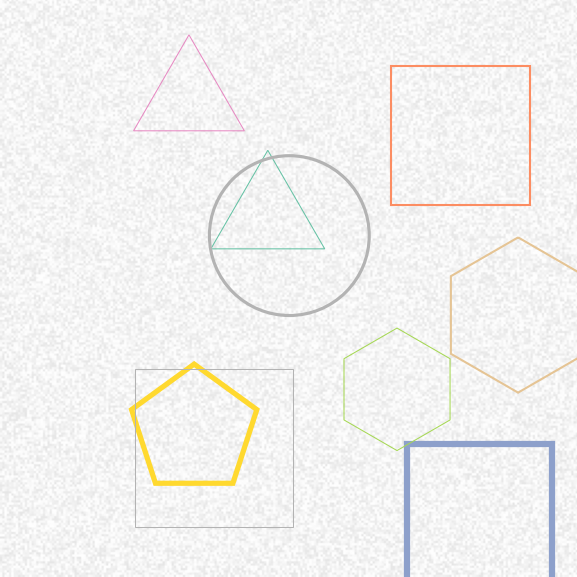[{"shape": "triangle", "thickness": 0.5, "radius": 0.57, "center": [0.464, 0.625]}, {"shape": "square", "thickness": 1, "radius": 0.6, "center": [0.798, 0.765]}, {"shape": "square", "thickness": 3, "radius": 0.63, "center": [0.83, 0.105]}, {"shape": "triangle", "thickness": 0.5, "radius": 0.55, "center": [0.327, 0.828]}, {"shape": "hexagon", "thickness": 0.5, "radius": 0.53, "center": [0.687, 0.325]}, {"shape": "pentagon", "thickness": 2.5, "radius": 0.57, "center": [0.336, 0.255]}, {"shape": "hexagon", "thickness": 1, "radius": 0.67, "center": [0.897, 0.454]}, {"shape": "square", "thickness": 0.5, "radius": 0.69, "center": [0.371, 0.224]}, {"shape": "circle", "thickness": 1.5, "radius": 0.69, "center": [0.501, 0.591]}]